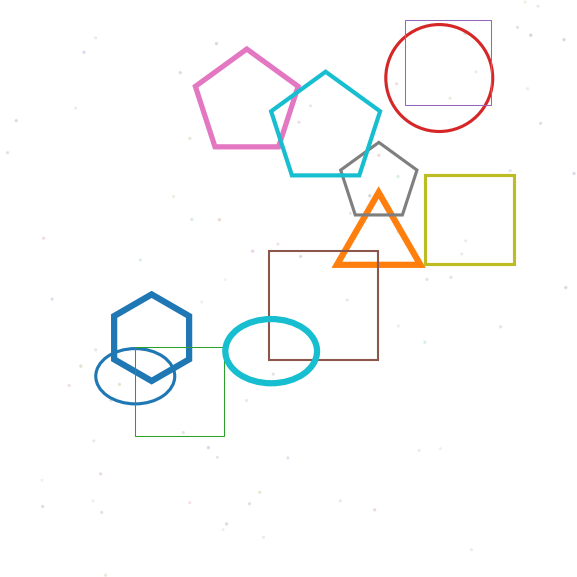[{"shape": "oval", "thickness": 1.5, "radius": 0.34, "center": [0.234, 0.348]}, {"shape": "hexagon", "thickness": 3, "radius": 0.37, "center": [0.263, 0.414]}, {"shape": "triangle", "thickness": 3, "radius": 0.42, "center": [0.656, 0.582]}, {"shape": "square", "thickness": 0.5, "radius": 0.39, "center": [0.311, 0.322]}, {"shape": "circle", "thickness": 1.5, "radius": 0.46, "center": [0.761, 0.864]}, {"shape": "square", "thickness": 0.5, "radius": 0.37, "center": [0.776, 0.891]}, {"shape": "square", "thickness": 1, "radius": 0.47, "center": [0.561, 0.47]}, {"shape": "pentagon", "thickness": 2.5, "radius": 0.47, "center": [0.427, 0.821]}, {"shape": "pentagon", "thickness": 1.5, "radius": 0.35, "center": [0.656, 0.683]}, {"shape": "square", "thickness": 1.5, "radius": 0.38, "center": [0.813, 0.619]}, {"shape": "pentagon", "thickness": 2, "radius": 0.5, "center": [0.564, 0.776]}, {"shape": "oval", "thickness": 3, "radius": 0.4, "center": [0.47, 0.391]}]